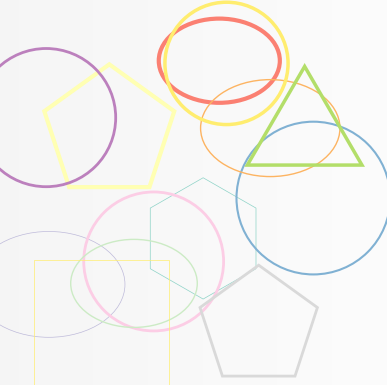[{"shape": "hexagon", "thickness": 0.5, "radius": 0.79, "center": [0.524, 0.381]}, {"shape": "pentagon", "thickness": 3, "radius": 0.88, "center": [0.282, 0.657]}, {"shape": "oval", "thickness": 0.5, "radius": 0.98, "center": [0.126, 0.261]}, {"shape": "oval", "thickness": 3, "radius": 0.78, "center": [0.566, 0.842]}, {"shape": "circle", "thickness": 1.5, "radius": 0.99, "center": [0.809, 0.486]}, {"shape": "oval", "thickness": 1, "radius": 0.9, "center": [0.697, 0.667]}, {"shape": "triangle", "thickness": 2.5, "radius": 0.85, "center": [0.786, 0.657]}, {"shape": "circle", "thickness": 2, "radius": 0.9, "center": [0.397, 0.321]}, {"shape": "pentagon", "thickness": 2, "radius": 0.8, "center": [0.668, 0.152]}, {"shape": "circle", "thickness": 2, "radius": 0.9, "center": [0.119, 0.695]}, {"shape": "oval", "thickness": 1, "radius": 0.82, "center": [0.346, 0.264]}, {"shape": "square", "thickness": 0.5, "radius": 0.87, "center": [0.262, 0.151]}, {"shape": "circle", "thickness": 2.5, "radius": 0.79, "center": [0.584, 0.835]}]